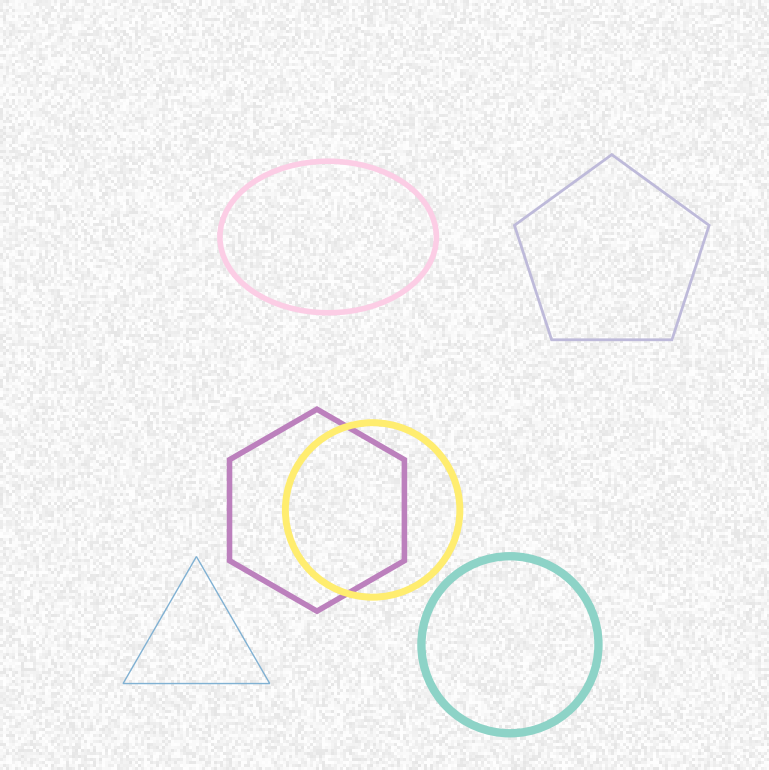[{"shape": "circle", "thickness": 3, "radius": 0.57, "center": [0.662, 0.163]}, {"shape": "pentagon", "thickness": 1, "radius": 0.66, "center": [0.795, 0.666]}, {"shape": "triangle", "thickness": 0.5, "radius": 0.55, "center": [0.255, 0.167]}, {"shape": "oval", "thickness": 2, "radius": 0.7, "center": [0.426, 0.692]}, {"shape": "hexagon", "thickness": 2, "radius": 0.66, "center": [0.412, 0.337]}, {"shape": "circle", "thickness": 2.5, "radius": 0.57, "center": [0.484, 0.338]}]